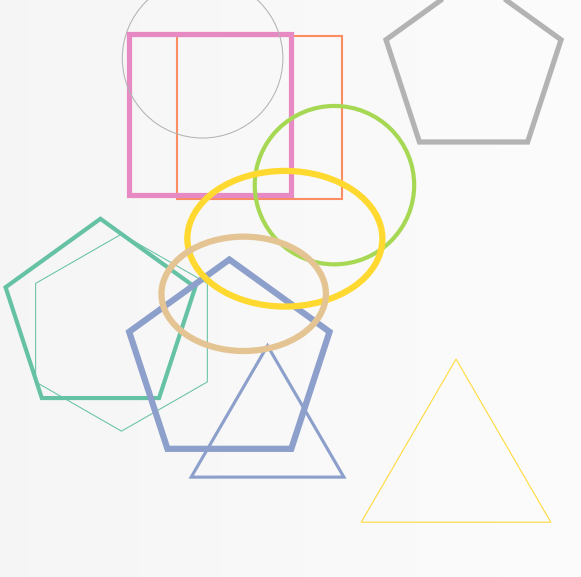[{"shape": "hexagon", "thickness": 0.5, "radius": 0.85, "center": [0.209, 0.423]}, {"shape": "pentagon", "thickness": 2, "radius": 0.86, "center": [0.173, 0.449]}, {"shape": "square", "thickness": 1, "radius": 0.71, "center": [0.446, 0.795]}, {"shape": "triangle", "thickness": 1.5, "radius": 0.76, "center": [0.46, 0.249]}, {"shape": "pentagon", "thickness": 3, "radius": 0.91, "center": [0.395, 0.369]}, {"shape": "square", "thickness": 2.5, "radius": 0.7, "center": [0.361, 0.801]}, {"shape": "circle", "thickness": 2, "radius": 0.69, "center": [0.575, 0.679]}, {"shape": "triangle", "thickness": 0.5, "radius": 0.94, "center": [0.785, 0.189]}, {"shape": "oval", "thickness": 3, "radius": 0.84, "center": [0.49, 0.586]}, {"shape": "oval", "thickness": 3, "radius": 0.71, "center": [0.419, 0.49]}, {"shape": "circle", "thickness": 0.5, "radius": 0.69, "center": [0.349, 0.898]}, {"shape": "pentagon", "thickness": 2.5, "radius": 0.79, "center": [0.815, 0.881]}]